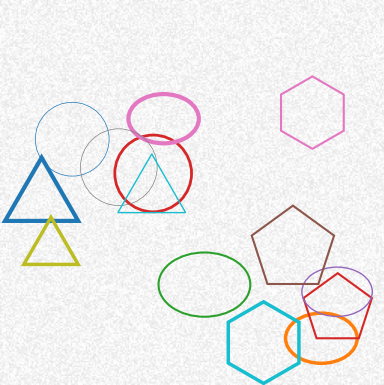[{"shape": "triangle", "thickness": 3, "radius": 0.55, "center": [0.108, 0.481]}, {"shape": "circle", "thickness": 0.5, "radius": 0.48, "center": [0.188, 0.638]}, {"shape": "oval", "thickness": 2.5, "radius": 0.47, "center": [0.835, 0.121]}, {"shape": "oval", "thickness": 1.5, "radius": 0.6, "center": [0.531, 0.261]}, {"shape": "circle", "thickness": 2, "radius": 0.5, "center": [0.398, 0.549]}, {"shape": "pentagon", "thickness": 1.5, "radius": 0.47, "center": [0.877, 0.197]}, {"shape": "oval", "thickness": 1, "radius": 0.46, "center": [0.876, 0.242]}, {"shape": "pentagon", "thickness": 1.5, "radius": 0.56, "center": [0.761, 0.353]}, {"shape": "hexagon", "thickness": 1.5, "radius": 0.47, "center": [0.811, 0.707]}, {"shape": "oval", "thickness": 3, "radius": 0.46, "center": [0.425, 0.692]}, {"shape": "circle", "thickness": 0.5, "radius": 0.5, "center": [0.309, 0.566]}, {"shape": "triangle", "thickness": 2.5, "radius": 0.41, "center": [0.132, 0.354]}, {"shape": "hexagon", "thickness": 2.5, "radius": 0.53, "center": [0.685, 0.11]}, {"shape": "triangle", "thickness": 1, "radius": 0.51, "center": [0.394, 0.499]}]